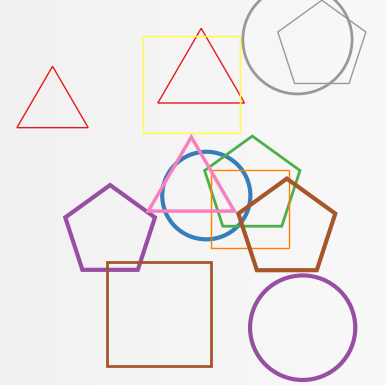[{"shape": "triangle", "thickness": 1, "radius": 0.53, "center": [0.136, 0.722]}, {"shape": "triangle", "thickness": 1, "radius": 0.65, "center": [0.519, 0.797]}, {"shape": "circle", "thickness": 3, "radius": 0.57, "center": [0.532, 0.492]}, {"shape": "pentagon", "thickness": 2, "radius": 0.65, "center": [0.651, 0.517]}, {"shape": "circle", "thickness": 3, "radius": 0.68, "center": [0.781, 0.149]}, {"shape": "pentagon", "thickness": 3, "radius": 0.61, "center": [0.284, 0.398]}, {"shape": "square", "thickness": 1, "radius": 0.51, "center": [0.645, 0.456]}, {"shape": "square", "thickness": 1, "radius": 0.63, "center": [0.494, 0.78]}, {"shape": "square", "thickness": 2, "radius": 0.67, "center": [0.41, 0.183]}, {"shape": "pentagon", "thickness": 3, "radius": 0.66, "center": [0.74, 0.405]}, {"shape": "triangle", "thickness": 2.5, "radius": 0.64, "center": [0.494, 0.516]}, {"shape": "pentagon", "thickness": 1, "radius": 0.6, "center": [0.831, 0.88]}, {"shape": "circle", "thickness": 2, "radius": 0.7, "center": [0.768, 0.897]}]